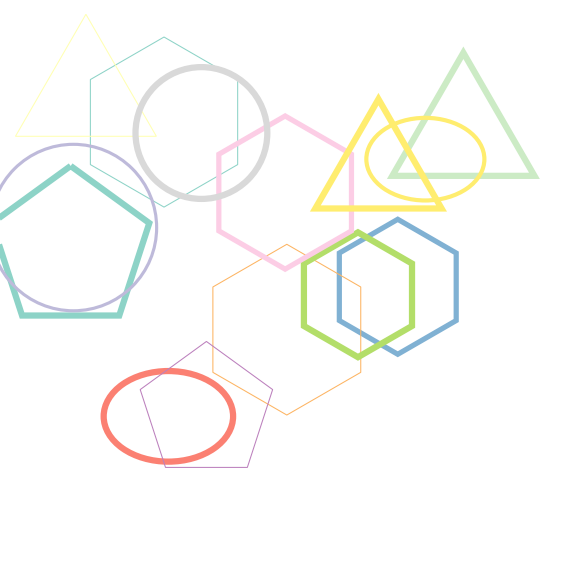[{"shape": "pentagon", "thickness": 3, "radius": 0.72, "center": [0.122, 0.569]}, {"shape": "hexagon", "thickness": 0.5, "radius": 0.74, "center": [0.284, 0.788]}, {"shape": "triangle", "thickness": 0.5, "radius": 0.7, "center": [0.149, 0.834]}, {"shape": "circle", "thickness": 1.5, "radius": 0.72, "center": [0.127, 0.605]}, {"shape": "oval", "thickness": 3, "radius": 0.56, "center": [0.292, 0.278]}, {"shape": "hexagon", "thickness": 2.5, "radius": 0.58, "center": [0.689, 0.503]}, {"shape": "hexagon", "thickness": 0.5, "radius": 0.74, "center": [0.497, 0.428]}, {"shape": "hexagon", "thickness": 3, "radius": 0.54, "center": [0.62, 0.489]}, {"shape": "hexagon", "thickness": 2.5, "radius": 0.66, "center": [0.494, 0.666]}, {"shape": "circle", "thickness": 3, "radius": 0.57, "center": [0.349, 0.769]}, {"shape": "pentagon", "thickness": 0.5, "radius": 0.6, "center": [0.357, 0.287]}, {"shape": "triangle", "thickness": 3, "radius": 0.71, "center": [0.802, 0.766]}, {"shape": "triangle", "thickness": 3, "radius": 0.63, "center": [0.655, 0.701]}, {"shape": "oval", "thickness": 2, "radius": 0.51, "center": [0.737, 0.724]}]